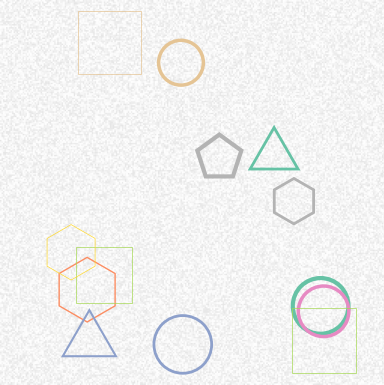[{"shape": "triangle", "thickness": 2, "radius": 0.36, "center": [0.712, 0.597]}, {"shape": "circle", "thickness": 3, "radius": 0.36, "center": [0.833, 0.205]}, {"shape": "hexagon", "thickness": 1, "radius": 0.42, "center": [0.226, 0.248]}, {"shape": "triangle", "thickness": 1.5, "radius": 0.4, "center": [0.232, 0.115]}, {"shape": "circle", "thickness": 2, "radius": 0.37, "center": [0.475, 0.105]}, {"shape": "circle", "thickness": 2.5, "radius": 0.33, "center": [0.84, 0.191]}, {"shape": "square", "thickness": 0.5, "radius": 0.36, "center": [0.27, 0.286]}, {"shape": "square", "thickness": 0.5, "radius": 0.42, "center": [0.842, 0.116]}, {"shape": "hexagon", "thickness": 0.5, "radius": 0.36, "center": [0.185, 0.345]}, {"shape": "square", "thickness": 0.5, "radius": 0.41, "center": [0.285, 0.89]}, {"shape": "circle", "thickness": 2.5, "radius": 0.29, "center": [0.47, 0.837]}, {"shape": "hexagon", "thickness": 2, "radius": 0.29, "center": [0.763, 0.477]}, {"shape": "pentagon", "thickness": 3, "radius": 0.3, "center": [0.57, 0.59]}]